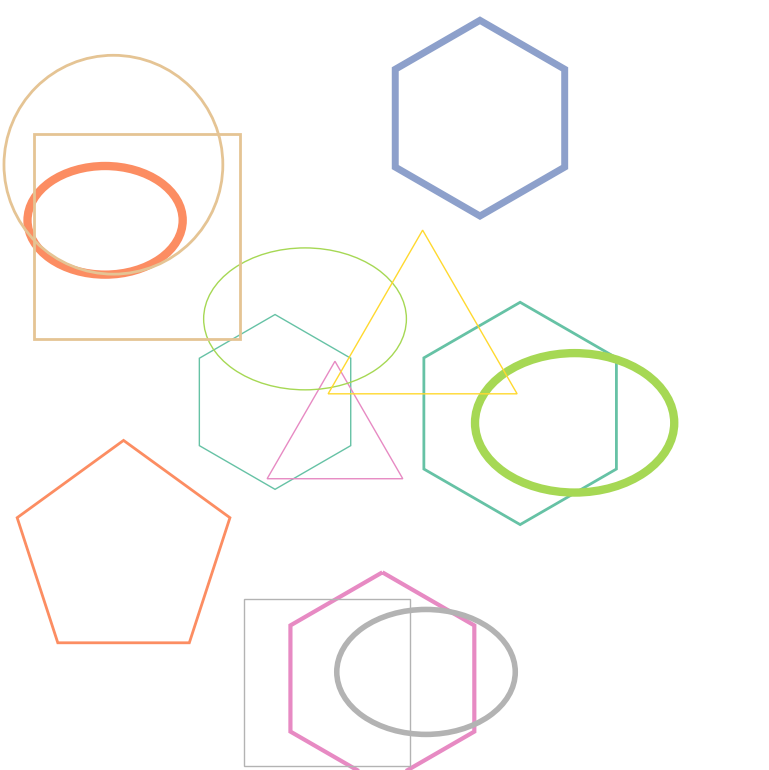[{"shape": "hexagon", "thickness": 0.5, "radius": 0.57, "center": [0.357, 0.478]}, {"shape": "hexagon", "thickness": 1, "radius": 0.72, "center": [0.676, 0.463]}, {"shape": "pentagon", "thickness": 1, "radius": 0.73, "center": [0.16, 0.283]}, {"shape": "oval", "thickness": 3, "radius": 0.5, "center": [0.136, 0.714]}, {"shape": "hexagon", "thickness": 2.5, "radius": 0.64, "center": [0.623, 0.847]}, {"shape": "hexagon", "thickness": 1.5, "radius": 0.69, "center": [0.497, 0.119]}, {"shape": "triangle", "thickness": 0.5, "radius": 0.51, "center": [0.435, 0.429]}, {"shape": "oval", "thickness": 3, "radius": 0.65, "center": [0.746, 0.451]}, {"shape": "oval", "thickness": 0.5, "radius": 0.66, "center": [0.396, 0.586]}, {"shape": "triangle", "thickness": 0.5, "radius": 0.71, "center": [0.549, 0.559]}, {"shape": "square", "thickness": 1, "radius": 0.67, "center": [0.178, 0.693]}, {"shape": "circle", "thickness": 1, "radius": 0.71, "center": [0.147, 0.786]}, {"shape": "oval", "thickness": 2, "radius": 0.58, "center": [0.553, 0.127]}, {"shape": "square", "thickness": 0.5, "radius": 0.54, "center": [0.425, 0.114]}]